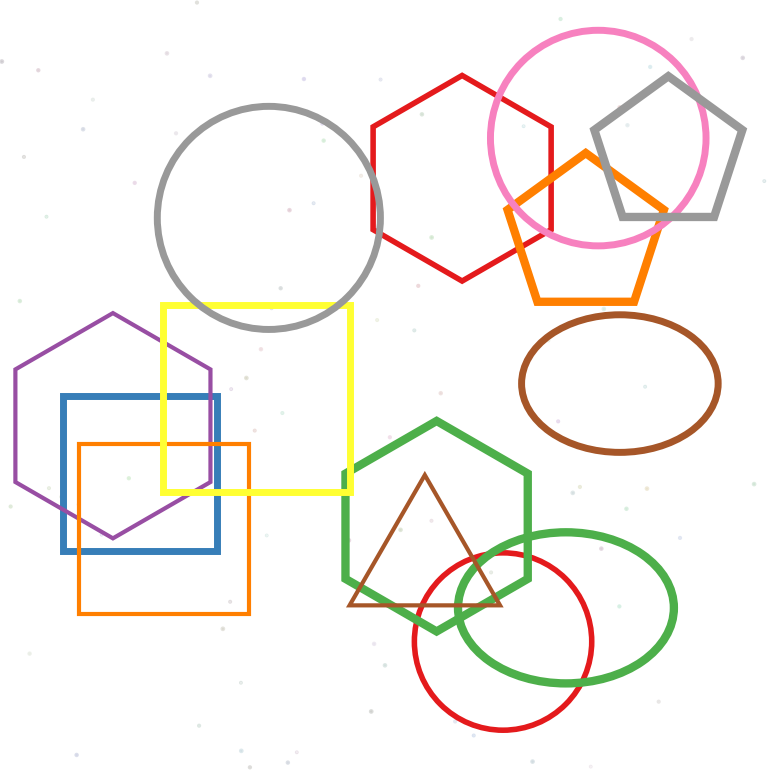[{"shape": "hexagon", "thickness": 2, "radius": 0.67, "center": [0.6, 0.768]}, {"shape": "circle", "thickness": 2, "radius": 0.58, "center": [0.653, 0.167]}, {"shape": "square", "thickness": 2.5, "radius": 0.5, "center": [0.182, 0.385]}, {"shape": "hexagon", "thickness": 3, "radius": 0.68, "center": [0.567, 0.317]}, {"shape": "oval", "thickness": 3, "radius": 0.7, "center": [0.735, 0.211]}, {"shape": "hexagon", "thickness": 1.5, "radius": 0.73, "center": [0.147, 0.447]}, {"shape": "pentagon", "thickness": 3, "radius": 0.53, "center": [0.761, 0.694]}, {"shape": "square", "thickness": 1.5, "radius": 0.55, "center": [0.213, 0.313]}, {"shape": "square", "thickness": 2.5, "radius": 0.61, "center": [0.333, 0.482]}, {"shape": "triangle", "thickness": 1.5, "radius": 0.56, "center": [0.552, 0.27]}, {"shape": "oval", "thickness": 2.5, "radius": 0.64, "center": [0.805, 0.502]}, {"shape": "circle", "thickness": 2.5, "radius": 0.7, "center": [0.777, 0.821]}, {"shape": "pentagon", "thickness": 3, "radius": 0.51, "center": [0.868, 0.8]}, {"shape": "circle", "thickness": 2.5, "radius": 0.72, "center": [0.349, 0.717]}]